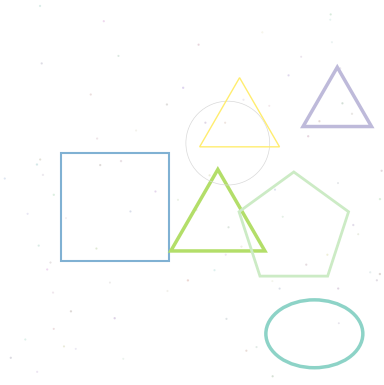[{"shape": "oval", "thickness": 2.5, "radius": 0.63, "center": [0.816, 0.133]}, {"shape": "triangle", "thickness": 2.5, "radius": 0.51, "center": [0.876, 0.723]}, {"shape": "square", "thickness": 1.5, "radius": 0.7, "center": [0.298, 0.463]}, {"shape": "triangle", "thickness": 2.5, "radius": 0.71, "center": [0.566, 0.419]}, {"shape": "circle", "thickness": 0.5, "radius": 0.54, "center": [0.592, 0.628]}, {"shape": "pentagon", "thickness": 2, "radius": 0.75, "center": [0.763, 0.404]}, {"shape": "triangle", "thickness": 1, "radius": 0.6, "center": [0.622, 0.679]}]